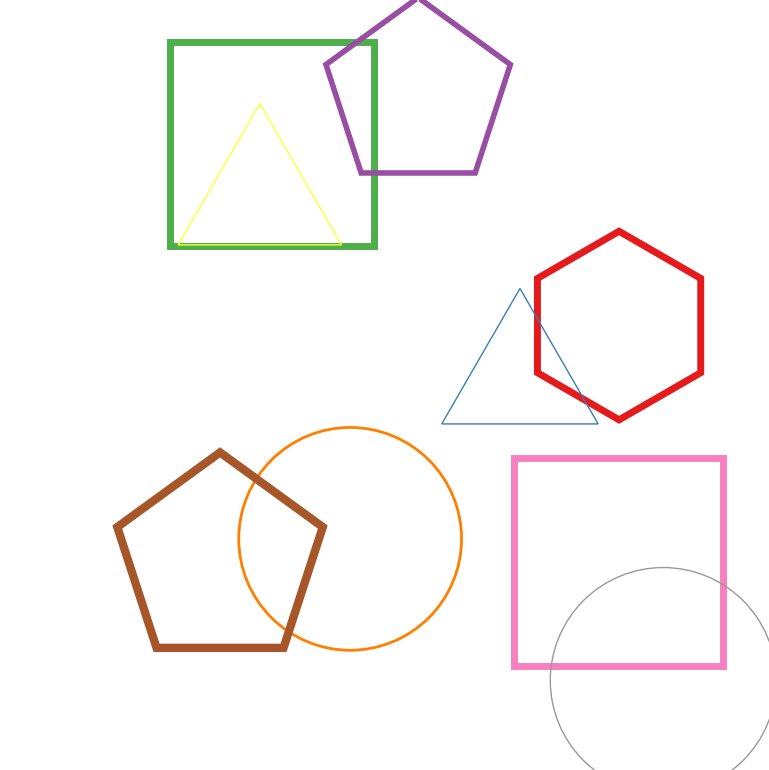[{"shape": "hexagon", "thickness": 2.5, "radius": 0.61, "center": [0.804, 0.577]}, {"shape": "triangle", "thickness": 0.5, "radius": 0.59, "center": [0.675, 0.508]}, {"shape": "square", "thickness": 2.5, "radius": 0.66, "center": [0.353, 0.813]}, {"shape": "pentagon", "thickness": 2, "radius": 0.63, "center": [0.543, 0.877]}, {"shape": "circle", "thickness": 1, "radius": 0.72, "center": [0.455, 0.3]}, {"shape": "triangle", "thickness": 0.5, "radius": 0.61, "center": [0.337, 0.743]}, {"shape": "pentagon", "thickness": 3, "radius": 0.7, "center": [0.286, 0.272]}, {"shape": "square", "thickness": 2.5, "radius": 0.68, "center": [0.803, 0.27]}, {"shape": "circle", "thickness": 0.5, "radius": 0.73, "center": [0.861, 0.116]}]